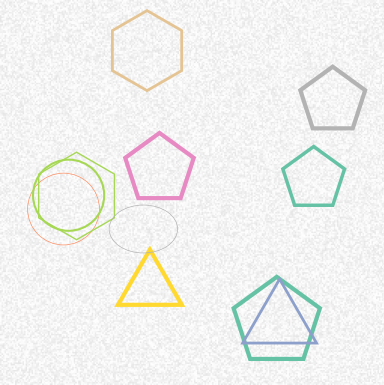[{"shape": "pentagon", "thickness": 2.5, "radius": 0.42, "center": [0.815, 0.535]}, {"shape": "pentagon", "thickness": 3, "radius": 0.59, "center": [0.719, 0.163]}, {"shape": "circle", "thickness": 0.5, "radius": 0.47, "center": [0.165, 0.457]}, {"shape": "triangle", "thickness": 2, "radius": 0.55, "center": [0.726, 0.164]}, {"shape": "pentagon", "thickness": 3, "radius": 0.47, "center": [0.414, 0.561]}, {"shape": "circle", "thickness": 1.5, "radius": 0.46, "center": [0.178, 0.493]}, {"shape": "hexagon", "thickness": 1, "radius": 0.57, "center": [0.199, 0.491]}, {"shape": "triangle", "thickness": 3, "radius": 0.48, "center": [0.389, 0.256]}, {"shape": "hexagon", "thickness": 2, "radius": 0.52, "center": [0.382, 0.869]}, {"shape": "pentagon", "thickness": 3, "radius": 0.44, "center": [0.864, 0.738]}, {"shape": "oval", "thickness": 0.5, "radius": 0.44, "center": [0.372, 0.405]}]